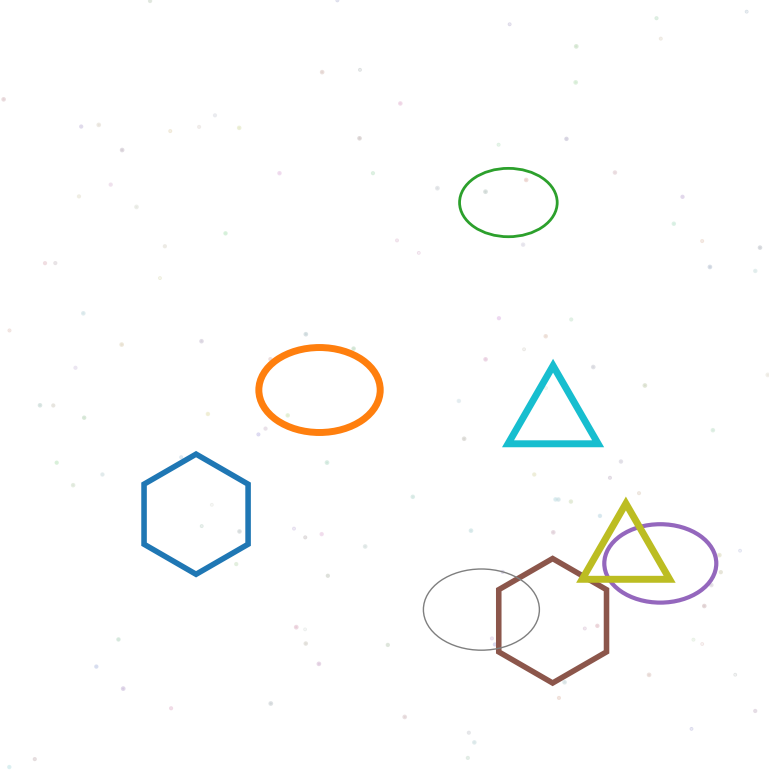[{"shape": "hexagon", "thickness": 2, "radius": 0.39, "center": [0.255, 0.332]}, {"shape": "oval", "thickness": 2.5, "radius": 0.39, "center": [0.415, 0.493]}, {"shape": "oval", "thickness": 1, "radius": 0.32, "center": [0.66, 0.737]}, {"shape": "oval", "thickness": 1.5, "radius": 0.36, "center": [0.858, 0.268]}, {"shape": "hexagon", "thickness": 2, "radius": 0.4, "center": [0.718, 0.194]}, {"shape": "oval", "thickness": 0.5, "radius": 0.38, "center": [0.625, 0.208]}, {"shape": "triangle", "thickness": 2.5, "radius": 0.33, "center": [0.813, 0.28]}, {"shape": "triangle", "thickness": 2.5, "radius": 0.34, "center": [0.718, 0.457]}]